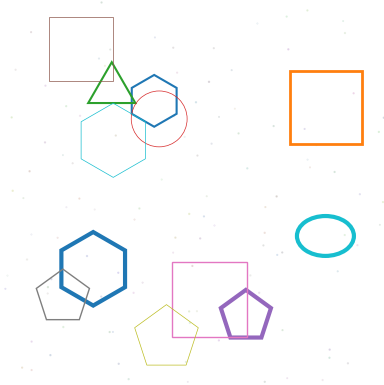[{"shape": "hexagon", "thickness": 1.5, "radius": 0.34, "center": [0.4, 0.738]}, {"shape": "hexagon", "thickness": 3, "radius": 0.48, "center": [0.242, 0.302]}, {"shape": "square", "thickness": 2, "radius": 0.47, "center": [0.846, 0.721]}, {"shape": "triangle", "thickness": 1.5, "radius": 0.35, "center": [0.29, 0.768]}, {"shape": "circle", "thickness": 0.5, "radius": 0.36, "center": [0.413, 0.691]}, {"shape": "pentagon", "thickness": 3, "radius": 0.34, "center": [0.639, 0.179]}, {"shape": "square", "thickness": 0.5, "radius": 0.42, "center": [0.21, 0.873]}, {"shape": "square", "thickness": 1, "radius": 0.48, "center": [0.544, 0.222]}, {"shape": "pentagon", "thickness": 1, "radius": 0.36, "center": [0.163, 0.228]}, {"shape": "pentagon", "thickness": 0.5, "radius": 0.43, "center": [0.432, 0.122]}, {"shape": "hexagon", "thickness": 0.5, "radius": 0.48, "center": [0.294, 0.636]}, {"shape": "oval", "thickness": 3, "radius": 0.37, "center": [0.845, 0.387]}]